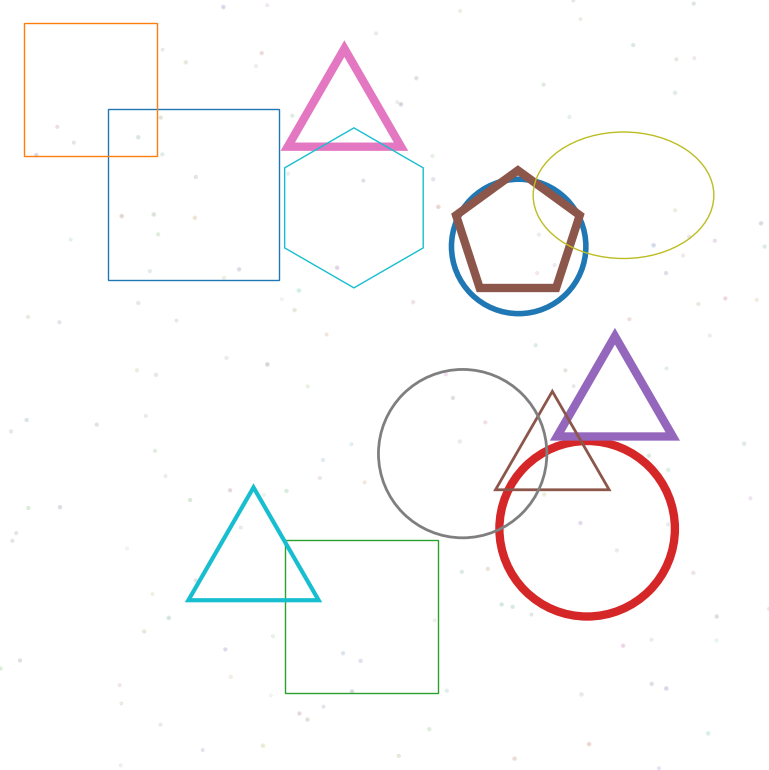[{"shape": "circle", "thickness": 2, "radius": 0.44, "center": [0.674, 0.68]}, {"shape": "square", "thickness": 0.5, "radius": 0.56, "center": [0.251, 0.747]}, {"shape": "square", "thickness": 0.5, "radius": 0.43, "center": [0.117, 0.884]}, {"shape": "square", "thickness": 0.5, "radius": 0.5, "center": [0.469, 0.2]}, {"shape": "circle", "thickness": 3, "radius": 0.57, "center": [0.763, 0.313]}, {"shape": "triangle", "thickness": 3, "radius": 0.43, "center": [0.799, 0.477]}, {"shape": "triangle", "thickness": 1, "radius": 0.43, "center": [0.717, 0.407]}, {"shape": "pentagon", "thickness": 3, "radius": 0.42, "center": [0.673, 0.694]}, {"shape": "triangle", "thickness": 3, "radius": 0.42, "center": [0.447, 0.852]}, {"shape": "circle", "thickness": 1, "radius": 0.55, "center": [0.601, 0.411]}, {"shape": "oval", "thickness": 0.5, "radius": 0.59, "center": [0.81, 0.746]}, {"shape": "triangle", "thickness": 1.5, "radius": 0.49, "center": [0.329, 0.269]}, {"shape": "hexagon", "thickness": 0.5, "radius": 0.52, "center": [0.46, 0.73]}]